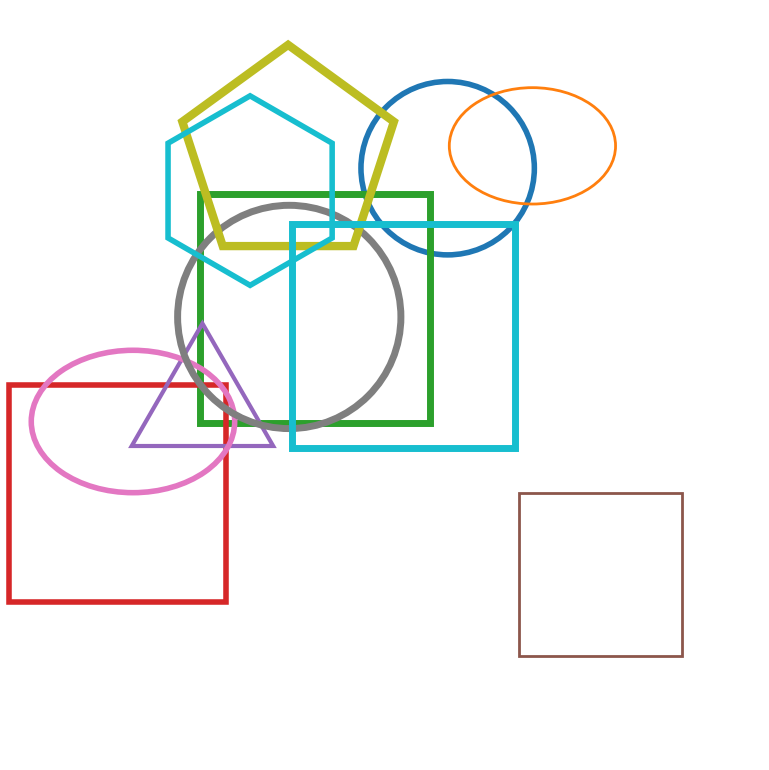[{"shape": "circle", "thickness": 2, "radius": 0.56, "center": [0.581, 0.782]}, {"shape": "oval", "thickness": 1, "radius": 0.54, "center": [0.691, 0.811]}, {"shape": "square", "thickness": 2.5, "radius": 0.74, "center": [0.409, 0.599]}, {"shape": "square", "thickness": 2, "radius": 0.7, "center": [0.153, 0.359]}, {"shape": "triangle", "thickness": 1.5, "radius": 0.53, "center": [0.263, 0.474]}, {"shape": "square", "thickness": 1, "radius": 0.53, "center": [0.78, 0.253]}, {"shape": "oval", "thickness": 2, "radius": 0.66, "center": [0.173, 0.453]}, {"shape": "circle", "thickness": 2.5, "radius": 0.72, "center": [0.376, 0.588]}, {"shape": "pentagon", "thickness": 3, "radius": 0.72, "center": [0.374, 0.797]}, {"shape": "hexagon", "thickness": 2, "radius": 0.62, "center": [0.325, 0.752]}, {"shape": "square", "thickness": 2.5, "radius": 0.73, "center": [0.524, 0.564]}]